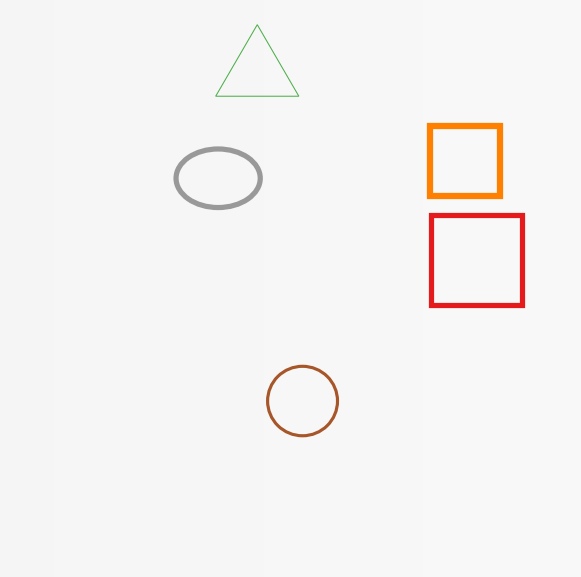[{"shape": "square", "thickness": 2.5, "radius": 0.39, "center": [0.82, 0.549]}, {"shape": "triangle", "thickness": 0.5, "radius": 0.41, "center": [0.443, 0.874]}, {"shape": "square", "thickness": 3, "radius": 0.3, "center": [0.8, 0.721]}, {"shape": "circle", "thickness": 1.5, "radius": 0.3, "center": [0.521, 0.305]}, {"shape": "oval", "thickness": 2.5, "radius": 0.36, "center": [0.375, 0.69]}]